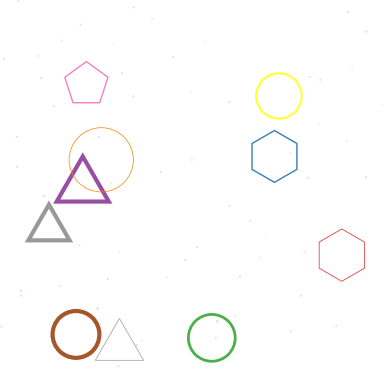[{"shape": "hexagon", "thickness": 0.5, "radius": 0.34, "center": [0.888, 0.337]}, {"shape": "hexagon", "thickness": 1, "radius": 0.34, "center": [0.713, 0.594]}, {"shape": "circle", "thickness": 2, "radius": 0.3, "center": [0.55, 0.122]}, {"shape": "triangle", "thickness": 3, "radius": 0.39, "center": [0.215, 0.515]}, {"shape": "circle", "thickness": 0.5, "radius": 0.42, "center": [0.263, 0.585]}, {"shape": "circle", "thickness": 1.5, "radius": 0.29, "center": [0.724, 0.751]}, {"shape": "circle", "thickness": 3, "radius": 0.3, "center": [0.197, 0.131]}, {"shape": "pentagon", "thickness": 1, "radius": 0.3, "center": [0.224, 0.781]}, {"shape": "triangle", "thickness": 3, "radius": 0.31, "center": [0.127, 0.407]}, {"shape": "triangle", "thickness": 0.5, "radius": 0.36, "center": [0.31, 0.1]}]